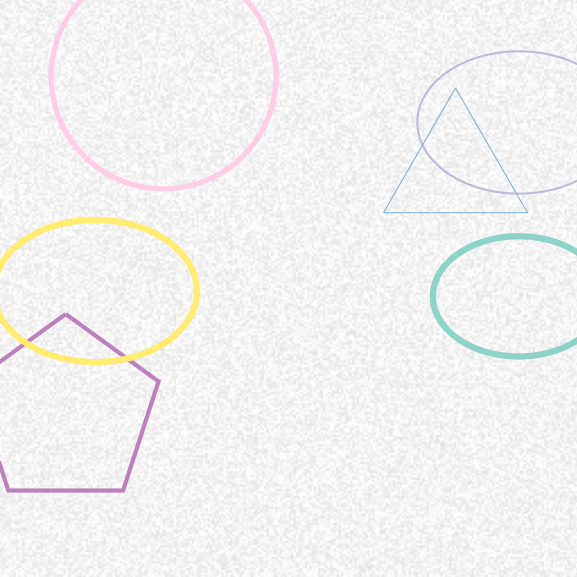[{"shape": "oval", "thickness": 3, "radius": 0.74, "center": [0.898, 0.486]}, {"shape": "oval", "thickness": 1, "radius": 0.88, "center": [0.899, 0.787]}, {"shape": "triangle", "thickness": 0.5, "radius": 0.72, "center": [0.789, 0.703]}, {"shape": "circle", "thickness": 2.5, "radius": 0.97, "center": [0.283, 0.867]}, {"shape": "pentagon", "thickness": 2, "radius": 0.84, "center": [0.114, 0.286]}, {"shape": "oval", "thickness": 3, "radius": 0.88, "center": [0.165, 0.495]}]